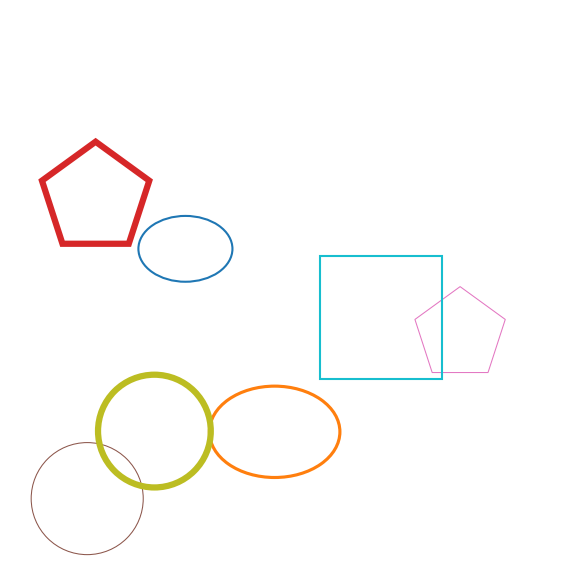[{"shape": "oval", "thickness": 1, "radius": 0.41, "center": [0.321, 0.568]}, {"shape": "oval", "thickness": 1.5, "radius": 0.56, "center": [0.476, 0.251]}, {"shape": "pentagon", "thickness": 3, "radius": 0.49, "center": [0.166, 0.656]}, {"shape": "circle", "thickness": 0.5, "radius": 0.49, "center": [0.151, 0.136]}, {"shape": "pentagon", "thickness": 0.5, "radius": 0.41, "center": [0.797, 0.421]}, {"shape": "circle", "thickness": 3, "radius": 0.49, "center": [0.267, 0.253]}, {"shape": "square", "thickness": 1, "radius": 0.53, "center": [0.66, 0.449]}]